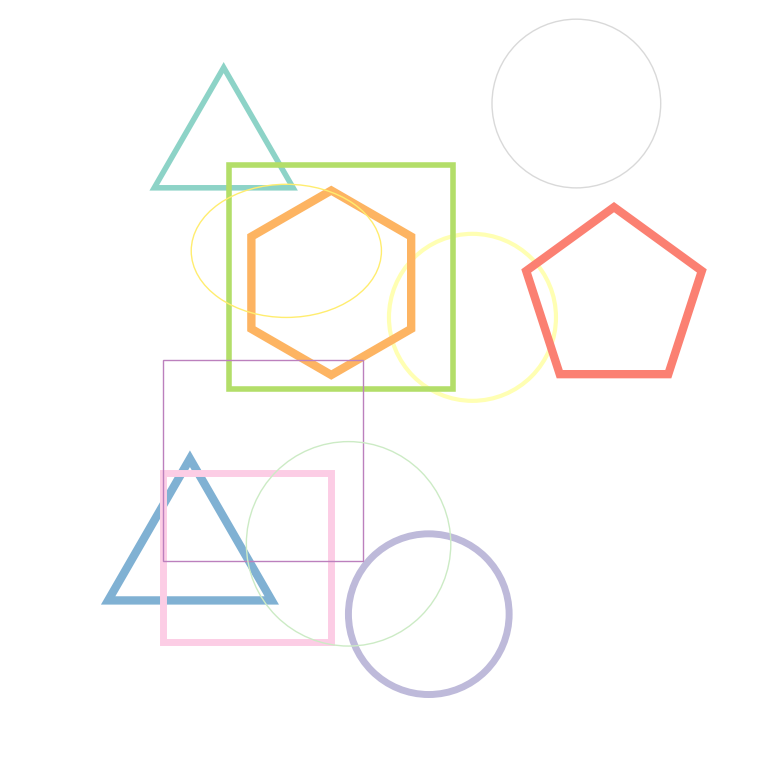[{"shape": "triangle", "thickness": 2, "radius": 0.52, "center": [0.29, 0.808]}, {"shape": "circle", "thickness": 1.5, "radius": 0.54, "center": [0.614, 0.588]}, {"shape": "circle", "thickness": 2.5, "radius": 0.52, "center": [0.557, 0.202]}, {"shape": "pentagon", "thickness": 3, "radius": 0.6, "center": [0.797, 0.611]}, {"shape": "triangle", "thickness": 3, "radius": 0.61, "center": [0.247, 0.282]}, {"shape": "hexagon", "thickness": 3, "radius": 0.6, "center": [0.43, 0.633]}, {"shape": "square", "thickness": 2, "radius": 0.73, "center": [0.443, 0.64]}, {"shape": "square", "thickness": 2.5, "radius": 0.55, "center": [0.32, 0.276]}, {"shape": "circle", "thickness": 0.5, "radius": 0.55, "center": [0.749, 0.866]}, {"shape": "square", "thickness": 0.5, "radius": 0.65, "center": [0.342, 0.402]}, {"shape": "circle", "thickness": 0.5, "radius": 0.66, "center": [0.453, 0.294]}, {"shape": "oval", "thickness": 0.5, "radius": 0.62, "center": [0.372, 0.674]}]